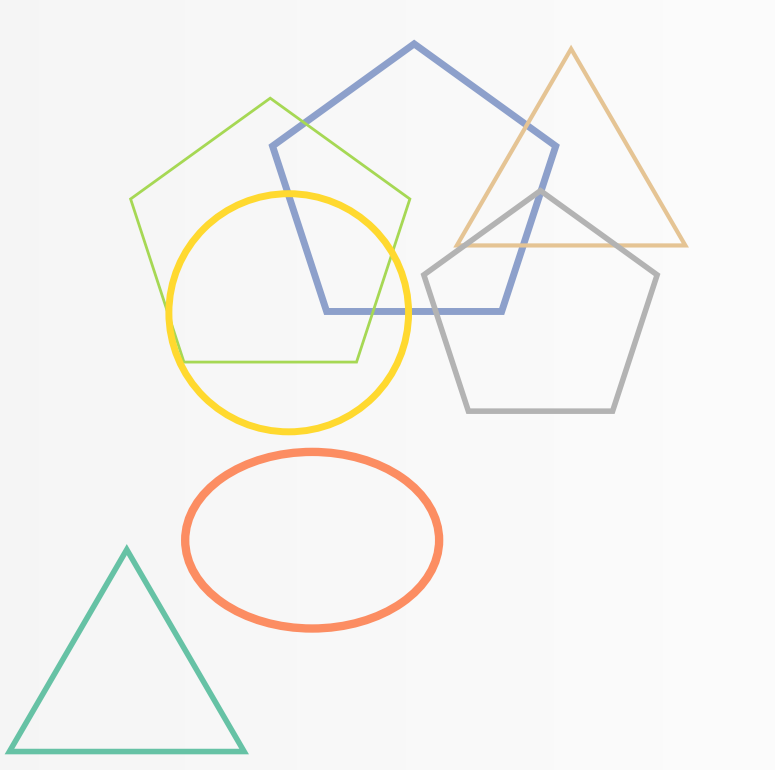[{"shape": "triangle", "thickness": 2, "radius": 0.87, "center": [0.164, 0.111]}, {"shape": "oval", "thickness": 3, "radius": 0.82, "center": [0.403, 0.298]}, {"shape": "pentagon", "thickness": 2.5, "radius": 0.96, "center": [0.534, 0.751]}, {"shape": "pentagon", "thickness": 1, "radius": 0.95, "center": [0.349, 0.683]}, {"shape": "circle", "thickness": 2.5, "radius": 0.77, "center": [0.373, 0.594]}, {"shape": "triangle", "thickness": 1.5, "radius": 0.85, "center": [0.737, 0.766]}, {"shape": "pentagon", "thickness": 2, "radius": 0.79, "center": [0.697, 0.594]}]